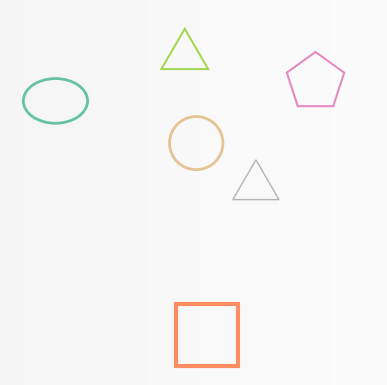[{"shape": "oval", "thickness": 2, "radius": 0.41, "center": [0.143, 0.738]}, {"shape": "square", "thickness": 3, "radius": 0.4, "center": [0.534, 0.131]}, {"shape": "pentagon", "thickness": 1.5, "radius": 0.39, "center": [0.814, 0.787]}, {"shape": "triangle", "thickness": 1.5, "radius": 0.35, "center": [0.477, 0.855]}, {"shape": "circle", "thickness": 2, "radius": 0.34, "center": [0.506, 0.628]}, {"shape": "triangle", "thickness": 1, "radius": 0.34, "center": [0.66, 0.516]}]